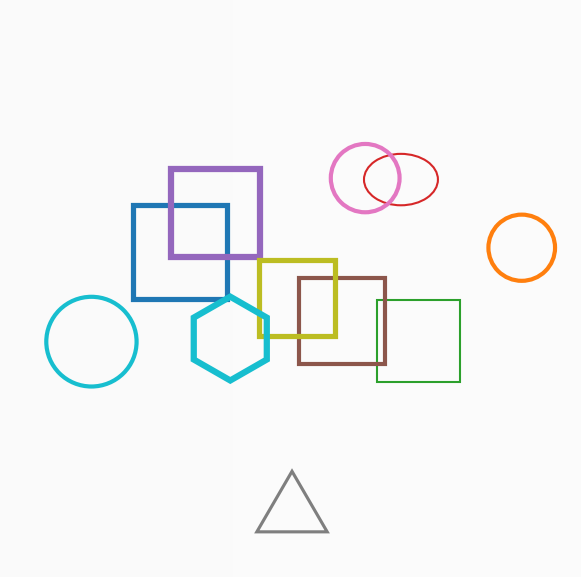[{"shape": "square", "thickness": 2.5, "radius": 0.41, "center": [0.31, 0.563]}, {"shape": "circle", "thickness": 2, "radius": 0.29, "center": [0.898, 0.57]}, {"shape": "square", "thickness": 1, "radius": 0.35, "center": [0.72, 0.409]}, {"shape": "oval", "thickness": 1, "radius": 0.32, "center": [0.69, 0.688]}, {"shape": "square", "thickness": 3, "radius": 0.38, "center": [0.371, 0.631]}, {"shape": "square", "thickness": 2, "radius": 0.37, "center": [0.589, 0.444]}, {"shape": "circle", "thickness": 2, "radius": 0.3, "center": [0.628, 0.691]}, {"shape": "triangle", "thickness": 1.5, "radius": 0.35, "center": [0.502, 0.113]}, {"shape": "square", "thickness": 2.5, "radius": 0.33, "center": [0.511, 0.483]}, {"shape": "circle", "thickness": 2, "radius": 0.39, "center": [0.157, 0.408]}, {"shape": "hexagon", "thickness": 3, "radius": 0.36, "center": [0.396, 0.413]}]